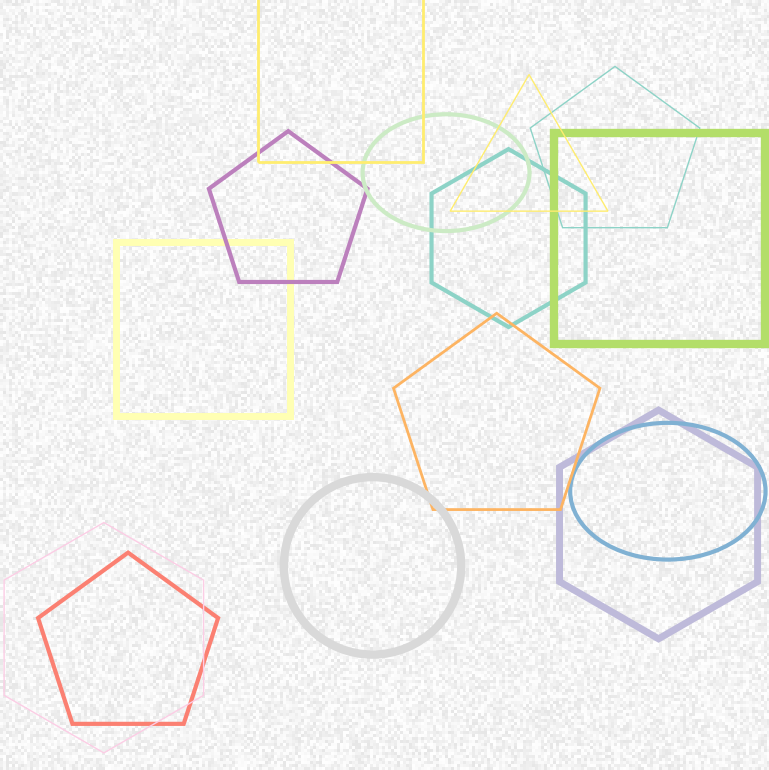[{"shape": "pentagon", "thickness": 0.5, "radius": 0.58, "center": [0.799, 0.798]}, {"shape": "hexagon", "thickness": 1.5, "radius": 0.58, "center": [0.66, 0.691]}, {"shape": "square", "thickness": 2.5, "radius": 0.56, "center": [0.264, 0.573]}, {"shape": "hexagon", "thickness": 2.5, "radius": 0.74, "center": [0.855, 0.319]}, {"shape": "pentagon", "thickness": 1.5, "radius": 0.61, "center": [0.166, 0.159]}, {"shape": "oval", "thickness": 1.5, "radius": 0.63, "center": [0.867, 0.362]}, {"shape": "pentagon", "thickness": 1, "radius": 0.7, "center": [0.645, 0.452]}, {"shape": "square", "thickness": 3, "radius": 0.68, "center": [0.857, 0.69]}, {"shape": "hexagon", "thickness": 0.5, "radius": 0.75, "center": [0.135, 0.172]}, {"shape": "circle", "thickness": 3, "radius": 0.58, "center": [0.484, 0.265]}, {"shape": "pentagon", "thickness": 1.5, "radius": 0.54, "center": [0.374, 0.721]}, {"shape": "oval", "thickness": 1.5, "radius": 0.54, "center": [0.579, 0.776]}, {"shape": "square", "thickness": 1, "radius": 0.54, "center": [0.442, 0.897]}, {"shape": "triangle", "thickness": 0.5, "radius": 0.59, "center": [0.687, 0.785]}]